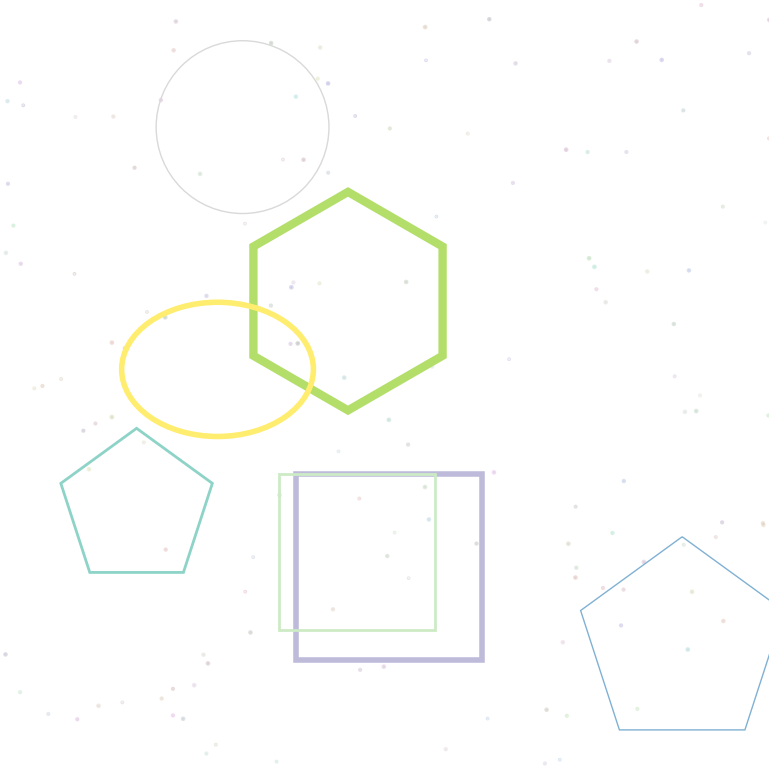[{"shape": "pentagon", "thickness": 1, "radius": 0.52, "center": [0.177, 0.34]}, {"shape": "square", "thickness": 2, "radius": 0.6, "center": [0.505, 0.263]}, {"shape": "pentagon", "thickness": 0.5, "radius": 0.69, "center": [0.886, 0.164]}, {"shape": "hexagon", "thickness": 3, "radius": 0.71, "center": [0.452, 0.609]}, {"shape": "circle", "thickness": 0.5, "radius": 0.56, "center": [0.315, 0.835]}, {"shape": "square", "thickness": 1, "radius": 0.51, "center": [0.464, 0.283]}, {"shape": "oval", "thickness": 2, "radius": 0.62, "center": [0.283, 0.52]}]